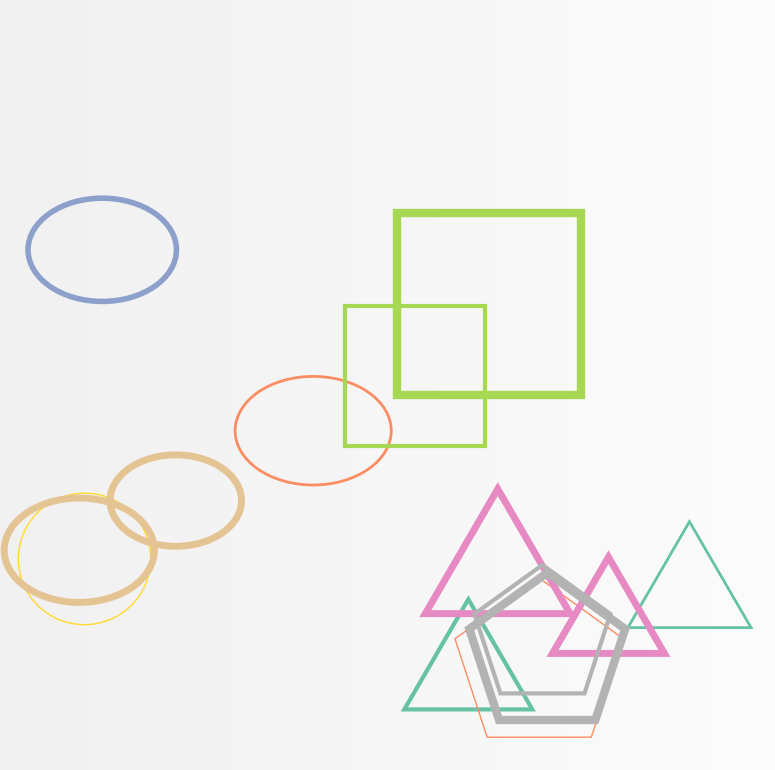[{"shape": "triangle", "thickness": 1.5, "radius": 0.48, "center": [0.604, 0.126]}, {"shape": "triangle", "thickness": 1, "radius": 0.46, "center": [0.89, 0.231]}, {"shape": "oval", "thickness": 1, "radius": 0.5, "center": [0.404, 0.441]}, {"shape": "pentagon", "thickness": 0.5, "radius": 0.57, "center": [0.696, 0.135]}, {"shape": "oval", "thickness": 2, "radius": 0.48, "center": [0.132, 0.676]}, {"shape": "triangle", "thickness": 2.5, "radius": 0.42, "center": [0.785, 0.193]}, {"shape": "triangle", "thickness": 2.5, "radius": 0.54, "center": [0.642, 0.257]}, {"shape": "square", "thickness": 3, "radius": 0.59, "center": [0.631, 0.605]}, {"shape": "square", "thickness": 1.5, "radius": 0.45, "center": [0.535, 0.511]}, {"shape": "circle", "thickness": 0.5, "radius": 0.43, "center": [0.109, 0.274]}, {"shape": "oval", "thickness": 2.5, "radius": 0.48, "center": [0.102, 0.285]}, {"shape": "oval", "thickness": 2.5, "radius": 0.42, "center": [0.227, 0.35]}, {"shape": "pentagon", "thickness": 3, "radius": 0.53, "center": [0.706, 0.15]}, {"shape": "pentagon", "thickness": 1.5, "radius": 0.46, "center": [0.7, 0.174]}]